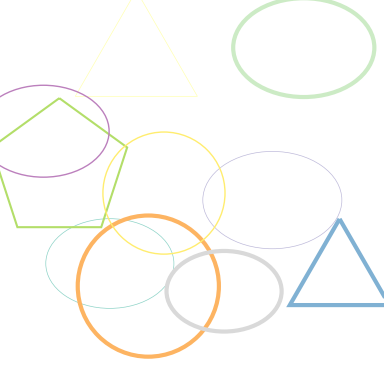[{"shape": "oval", "thickness": 0.5, "radius": 0.83, "center": [0.285, 0.316]}, {"shape": "triangle", "thickness": 0.5, "radius": 0.92, "center": [0.354, 0.841]}, {"shape": "oval", "thickness": 0.5, "radius": 0.9, "center": [0.707, 0.48]}, {"shape": "triangle", "thickness": 3, "radius": 0.75, "center": [0.882, 0.282]}, {"shape": "circle", "thickness": 3, "radius": 0.92, "center": [0.385, 0.257]}, {"shape": "pentagon", "thickness": 1.5, "radius": 0.93, "center": [0.154, 0.56]}, {"shape": "oval", "thickness": 3, "radius": 0.75, "center": [0.582, 0.243]}, {"shape": "oval", "thickness": 1, "radius": 0.85, "center": [0.113, 0.659]}, {"shape": "oval", "thickness": 3, "radius": 0.92, "center": [0.789, 0.876]}, {"shape": "circle", "thickness": 1, "radius": 0.79, "center": [0.426, 0.499]}]